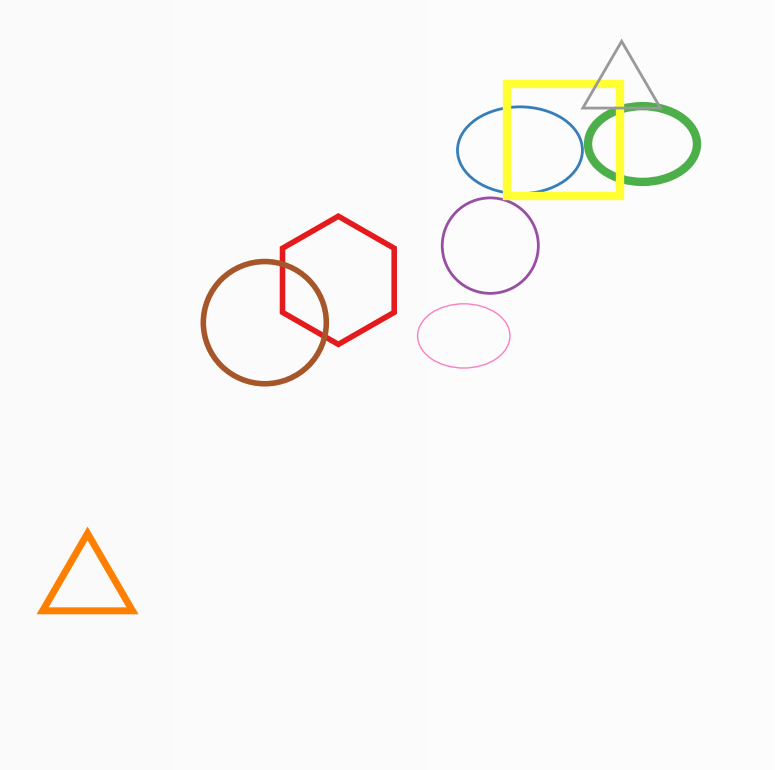[{"shape": "hexagon", "thickness": 2, "radius": 0.42, "center": [0.437, 0.636]}, {"shape": "oval", "thickness": 1, "radius": 0.4, "center": [0.671, 0.805]}, {"shape": "oval", "thickness": 3, "radius": 0.35, "center": [0.829, 0.813]}, {"shape": "circle", "thickness": 1, "radius": 0.31, "center": [0.633, 0.681]}, {"shape": "triangle", "thickness": 2.5, "radius": 0.33, "center": [0.113, 0.24]}, {"shape": "square", "thickness": 3, "radius": 0.36, "center": [0.727, 0.818]}, {"shape": "circle", "thickness": 2, "radius": 0.4, "center": [0.342, 0.581]}, {"shape": "oval", "thickness": 0.5, "radius": 0.3, "center": [0.598, 0.564]}, {"shape": "triangle", "thickness": 1, "radius": 0.29, "center": [0.802, 0.889]}]